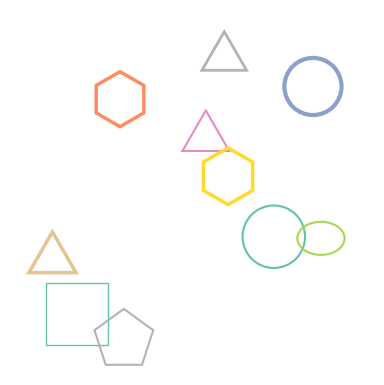[{"shape": "square", "thickness": 1, "radius": 0.41, "center": [0.2, 0.185]}, {"shape": "circle", "thickness": 1.5, "radius": 0.41, "center": [0.711, 0.385]}, {"shape": "hexagon", "thickness": 2.5, "radius": 0.36, "center": [0.312, 0.742]}, {"shape": "circle", "thickness": 3, "radius": 0.37, "center": [0.813, 0.775]}, {"shape": "triangle", "thickness": 1.5, "radius": 0.35, "center": [0.535, 0.643]}, {"shape": "oval", "thickness": 1.5, "radius": 0.31, "center": [0.834, 0.381]}, {"shape": "hexagon", "thickness": 2.5, "radius": 0.37, "center": [0.592, 0.542]}, {"shape": "triangle", "thickness": 2.5, "radius": 0.35, "center": [0.136, 0.327]}, {"shape": "pentagon", "thickness": 1.5, "radius": 0.4, "center": [0.322, 0.117]}, {"shape": "triangle", "thickness": 2, "radius": 0.33, "center": [0.582, 0.851]}]